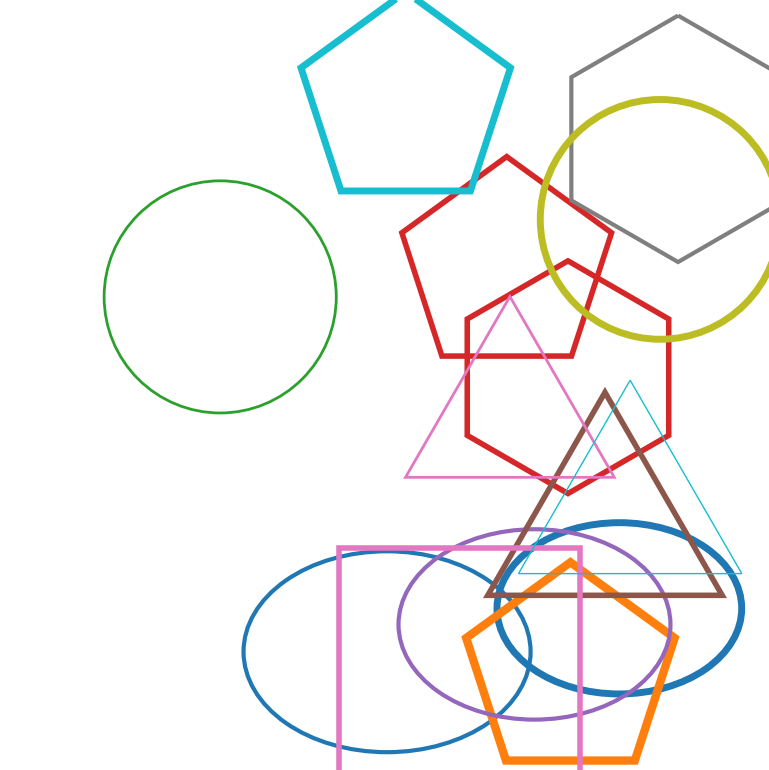[{"shape": "oval", "thickness": 2.5, "radius": 0.79, "center": [0.804, 0.21]}, {"shape": "oval", "thickness": 1.5, "radius": 0.93, "center": [0.503, 0.154]}, {"shape": "pentagon", "thickness": 3, "radius": 0.71, "center": [0.741, 0.127]}, {"shape": "circle", "thickness": 1, "radius": 0.75, "center": [0.286, 0.614]}, {"shape": "pentagon", "thickness": 2, "radius": 0.72, "center": [0.658, 0.653]}, {"shape": "hexagon", "thickness": 2, "radius": 0.76, "center": [0.738, 0.51]}, {"shape": "oval", "thickness": 1.5, "radius": 0.88, "center": [0.694, 0.189]}, {"shape": "triangle", "thickness": 2, "radius": 0.88, "center": [0.786, 0.315]}, {"shape": "square", "thickness": 2, "radius": 0.78, "center": [0.597, 0.131]}, {"shape": "triangle", "thickness": 1, "radius": 0.78, "center": [0.662, 0.458]}, {"shape": "hexagon", "thickness": 1.5, "radius": 0.8, "center": [0.881, 0.82]}, {"shape": "circle", "thickness": 2.5, "radius": 0.78, "center": [0.857, 0.715]}, {"shape": "pentagon", "thickness": 2.5, "radius": 0.72, "center": [0.527, 0.868]}, {"shape": "triangle", "thickness": 0.5, "radius": 0.84, "center": [0.818, 0.339]}]